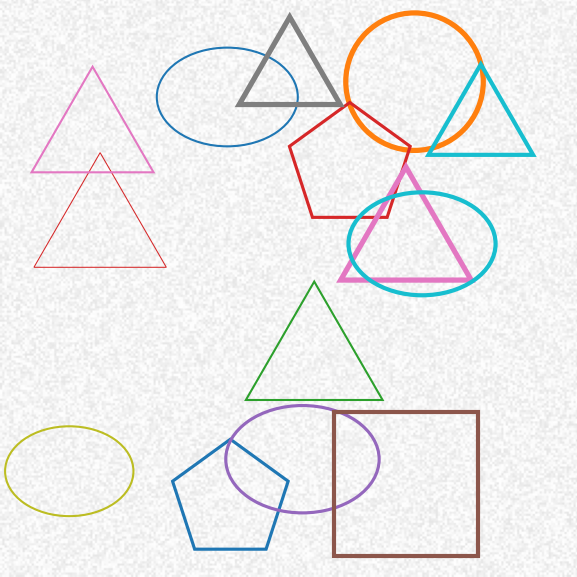[{"shape": "oval", "thickness": 1, "radius": 0.61, "center": [0.394, 0.831]}, {"shape": "pentagon", "thickness": 1.5, "radius": 0.53, "center": [0.399, 0.133]}, {"shape": "circle", "thickness": 2.5, "radius": 0.6, "center": [0.718, 0.858]}, {"shape": "triangle", "thickness": 1, "radius": 0.68, "center": [0.544, 0.375]}, {"shape": "triangle", "thickness": 0.5, "radius": 0.66, "center": [0.173, 0.602]}, {"shape": "pentagon", "thickness": 1.5, "radius": 0.55, "center": [0.606, 0.712]}, {"shape": "oval", "thickness": 1.5, "radius": 0.66, "center": [0.524, 0.204]}, {"shape": "square", "thickness": 2, "radius": 0.62, "center": [0.703, 0.161]}, {"shape": "triangle", "thickness": 1, "radius": 0.61, "center": [0.16, 0.762]}, {"shape": "triangle", "thickness": 2.5, "radius": 0.65, "center": [0.703, 0.579]}, {"shape": "triangle", "thickness": 2.5, "radius": 0.51, "center": [0.502, 0.869]}, {"shape": "oval", "thickness": 1, "radius": 0.56, "center": [0.12, 0.183]}, {"shape": "triangle", "thickness": 2, "radius": 0.52, "center": [0.833, 0.783]}, {"shape": "oval", "thickness": 2, "radius": 0.64, "center": [0.731, 0.577]}]